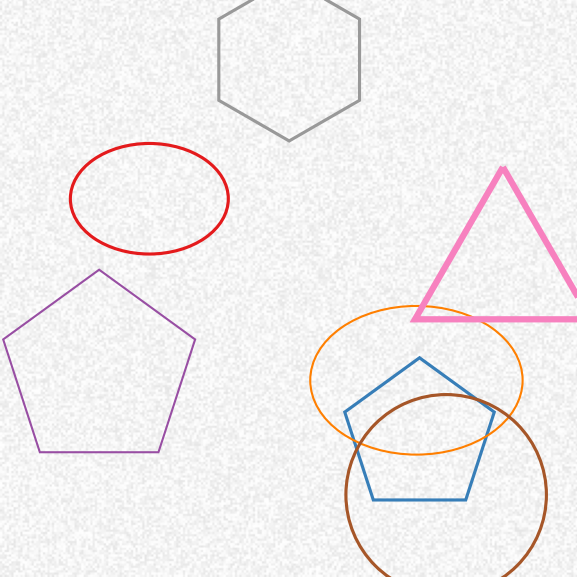[{"shape": "oval", "thickness": 1.5, "radius": 0.68, "center": [0.259, 0.655]}, {"shape": "pentagon", "thickness": 1.5, "radius": 0.68, "center": [0.726, 0.243]}, {"shape": "pentagon", "thickness": 1, "radius": 0.87, "center": [0.172, 0.357]}, {"shape": "oval", "thickness": 1, "radius": 0.92, "center": [0.721, 0.341]}, {"shape": "circle", "thickness": 1.5, "radius": 0.87, "center": [0.773, 0.142]}, {"shape": "triangle", "thickness": 3, "radius": 0.88, "center": [0.871, 0.534]}, {"shape": "hexagon", "thickness": 1.5, "radius": 0.7, "center": [0.501, 0.896]}]